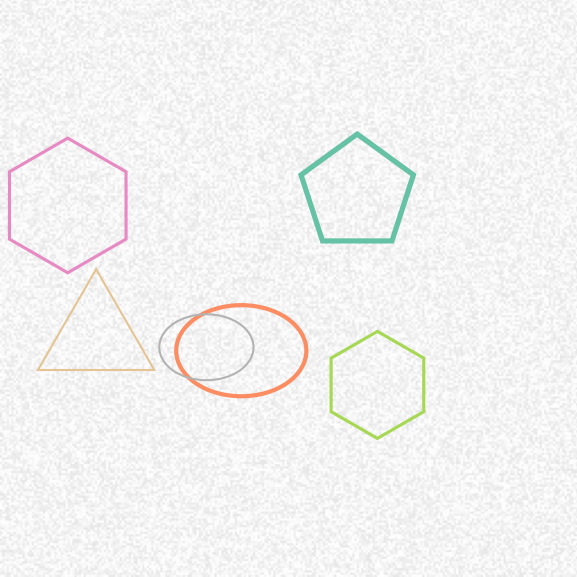[{"shape": "pentagon", "thickness": 2.5, "radius": 0.51, "center": [0.619, 0.665]}, {"shape": "oval", "thickness": 2, "radius": 0.56, "center": [0.418, 0.392]}, {"shape": "hexagon", "thickness": 1.5, "radius": 0.58, "center": [0.117, 0.643]}, {"shape": "hexagon", "thickness": 1.5, "radius": 0.46, "center": [0.654, 0.333]}, {"shape": "triangle", "thickness": 1, "radius": 0.58, "center": [0.166, 0.417]}, {"shape": "oval", "thickness": 1, "radius": 0.41, "center": [0.357, 0.398]}]